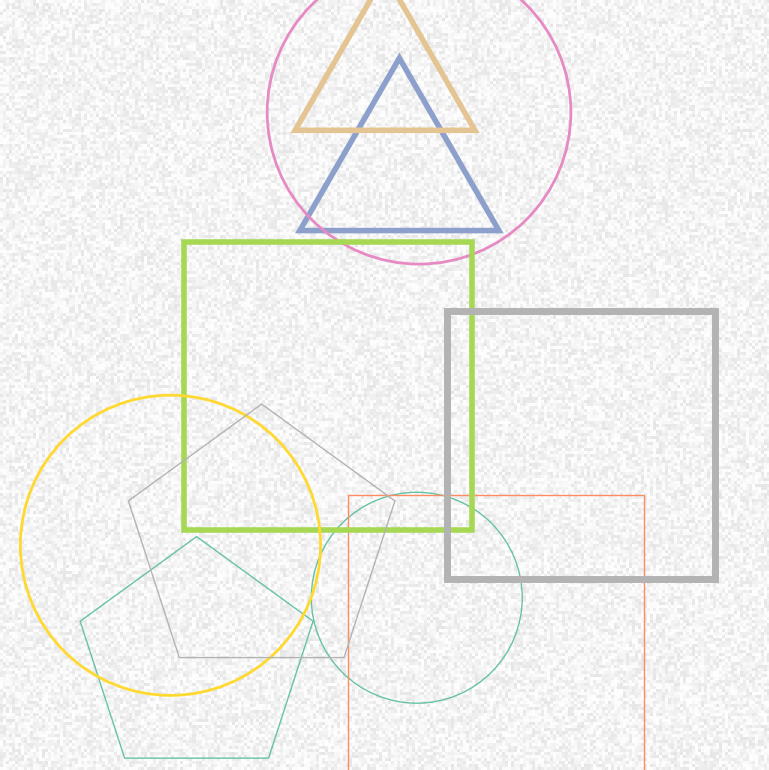[{"shape": "circle", "thickness": 0.5, "radius": 0.68, "center": [0.541, 0.224]}, {"shape": "pentagon", "thickness": 0.5, "radius": 0.8, "center": [0.255, 0.144]}, {"shape": "square", "thickness": 0.5, "radius": 0.96, "center": [0.645, 0.165]}, {"shape": "triangle", "thickness": 2, "radius": 0.75, "center": [0.519, 0.775]}, {"shape": "circle", "thickness": 1, "radius": 0.99, "center": [0.544, 0.854]}, {"shape": "square", "thickness": 2, "radius": 0.93, "center": [0.426, 0.499]}, {"shape": "circle", "thickness": 1, "radius": 0.97, "center": [0.221, 0.292]}, {"shape": "triangle", "thickness": 2, "radius": 0.67, "center": [0.5, 0.898]}, {"shape": "square", "thickness": 2.5, "radius": 0.87, "center": [0.754, 0.422]}, {"shape": "pentagon", "thickness": 0.5, "radius": 0.91, "center": [0.34, 0.293]}]